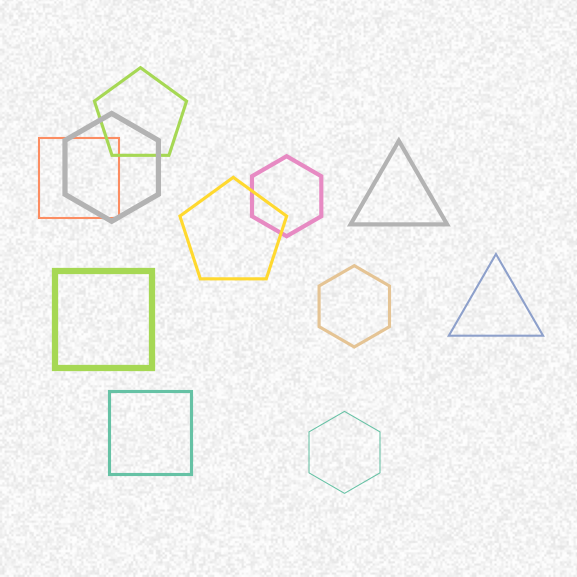[{"shape": "hexagon", "thickness": 0.5, "radius": 0.35, "center": [0.597, 0.216]}, {"shape": "square", "thickness": 1.5, "radius": 0.36, "center": [0.26, 0.25]}, {"shape": "square", "thickness": 1, "radius": 0.34, "center": [0.137, 0.691]}, {"shape": "triangle", "thickness": 1, "radius": 0.47, "center": [0.859, 0.465]}, {"shape": "hexagon", "thickness": 2, "radius": 0.35, "center": [0.496, 0.659]}, {"shape": "pentagon", "thickness": 1.5, "radius": 0.42, "center": [0.243, 0.798]}, {"shape": "square", "thickness": 3, "radius": 0.42, "center": [0.179, 0.446]}, {"shape": "pentagon", "thickness": 1.5, "radius": 0.49, "center": [0.404, 0.595]}, {"shape": "hexagon", "thickness": 1.5, "radius": 0.35, "center": [0.613, 0.469]}, {"shape": "hexagon", "thickness": 2.5, "radius": 0.47, "center": [0.193, 0.709]}, {"shape": "triangle", "thickness": 2, "radius": 0.48, "center": [0.691, 0.659]}]